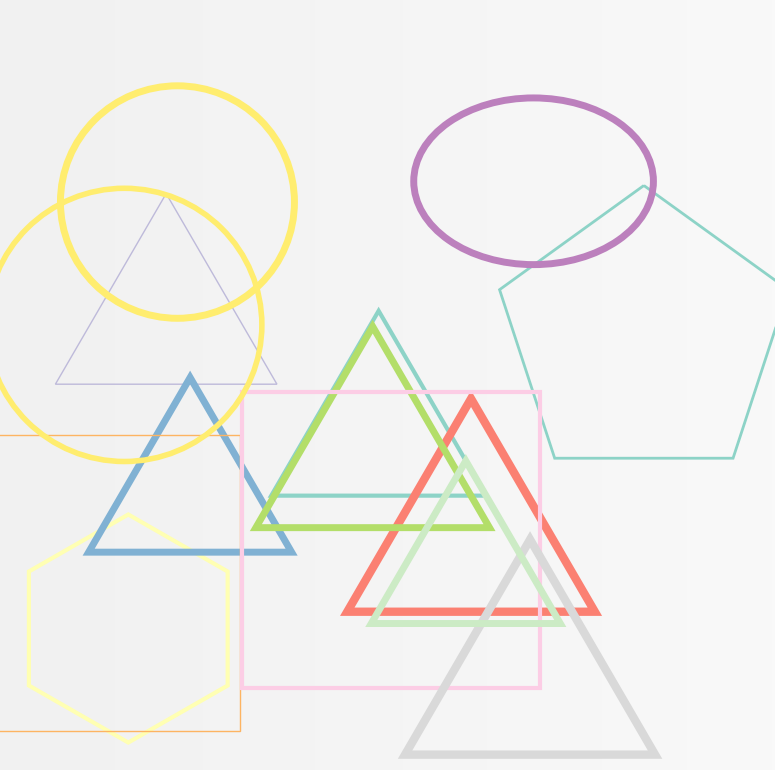[{"shape": "pentagon", "thickness": 1, "radius": 0.98, "center": [0.831, 0.563]}, {"shape": "triangle", "thickness": 1.5, "radius": 0.8, "center": [0.489, 0.436]}, {"shape": "hexagon", "thickness": 1.5, "radius": 0.74, "center": [0.166, 0.184]}, {"shape": "triangle", "thickness": 0.5, "radius": 0.83, "center": [0.214, 0.584]}, {"shape": "triangle", "thickness": 3, "radius": 0.92, "center": [0.608, 0.298]}, {"shape": "triangle", "thickness": 2.5, "radius": 0.76, "center": [0.245, 0.359]}, {"shape": "square", "thickness": 0.5, "radius": 0.96, "center": [0.117, 0.243]}, {"shape": "triangle", "thickness": 2.5, "radius": 0.87, "center": [0.481, 0.402]}, {"shape": "square", "thickness": 1.5, "radius": 0.96, "center": [0.505, 0.299]}, {"shape": "triangle", "thickness": 3, "radius": 0.93, "center": [0.684, 0.113]}, {"shape": "oval", "thickness": 2.5, "radius": 0.77, "center": [0.688, 0.765]}, {"shape": "triangle", "thickness": 2.5, "radius": 0.7, "center": [0.601, 0.261]}, {"shape": "circle", "thickness": 2, "radius": 0.89, "center": [0.16, 0.578]}, {"shape": "circle", "thickness": 2.5, "radius": 0.75, "center": [0.229, 0.738]}]